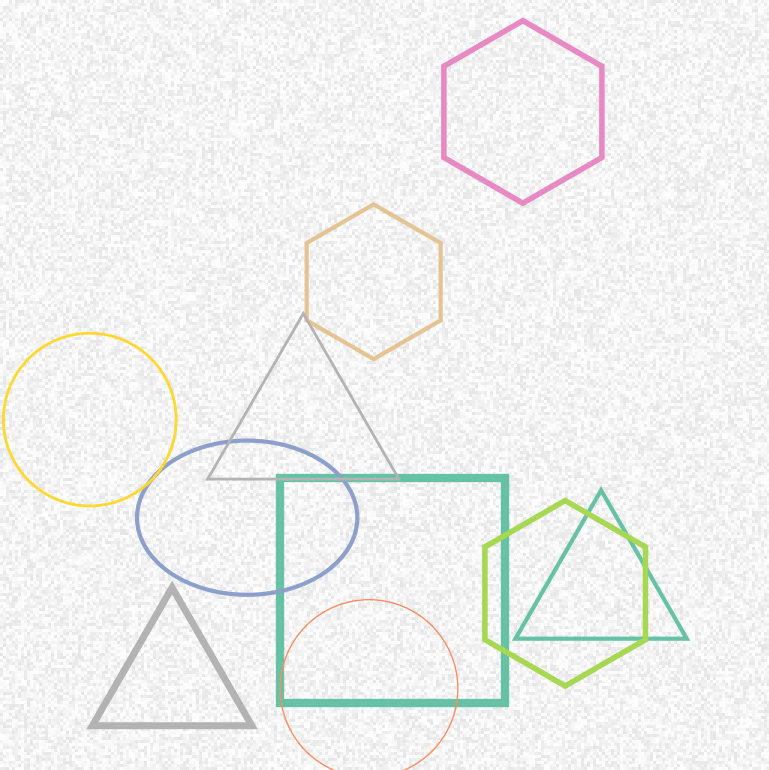[{"shape": "square", "thickness": 3, "radius": 0.73, "center": [0.51, 0.233]}, {"shape": "triangle", "thickness": 1.5, "radius": 0.64, "center": [0.781, 0.235]}, {"shape": "circle", "thickness": 0.5, "radius": 0.58, "center": [0.479, 0.106]}, {"shape": "oval", "thickness": 1.5, "radius": 0.72, "center": [0.321, 0.328]}, {"shape": "hexagon", "thickness": 2, "radius": 0.59, "center": [0.679, 0.855]}, {"shape": "hexagon", "thickness": 2, "radius": 0.6, "center": [0.734, 0.23]}, {"shape": "circle", "thickness": 1, "radius": 0.56, "center": [0.117, 0.455]}, {"shape": "hexagon", "thickness": 1.5, "radius": 0.5, "center": [0.485, 0.634]}, {"shape": "triangle", "thickness": 2.5, "radius": 0.6, "center": [0.224, 0.117]}, {"shape": "triangle", "thickness": 1, "radius": 0.72, "center": [0.394, 0.449]}]